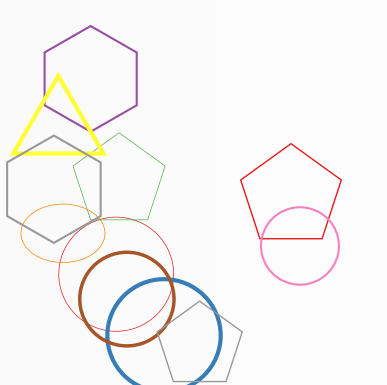[{"shape": "circle", "thickness": 0.5, "radius": 0.74, "center": [0.3, 0.288]}, {"shape": "pentagon", "thickness": 1, "radius": 0.68, "center": [0.751, 0.49]}, {"shape": "circle", "thickness": 3, "radius": 0.73, "center": [0.423, 0.129]}, {"shape": "pentagon", "thickness": 0.5, "radius": 0.63, "center": [0.307, 0.53]}, {"shape": "hexagon", "thickness": 1.5, "radius": 0.69, "center": [0.234, 0.795]}, {"shape": "oval", "thickness": 0.5, "radius": 0.54, "center": [0.163, 0.394]}, {"shape": "triangle", "thickness": 3, "radius": 0.67, "center": [0.151, 0.668]}, {"shape": "circle", "thickness": 2.5, "radius": 0.61, "center": [0.327, 0.223]}, {"shape": "circle", "thickness": 1.5, "radius": 0.5, "center": [0.774, 0.361]}, {"shape": "pentagon", "thickness": 1, "radius": 0.58, "center": [0.515, 0.102]}, {"shape": "hexagon", "thickness": 1.5, "radius": 0.7, "center": [0.139, 0.508]}]